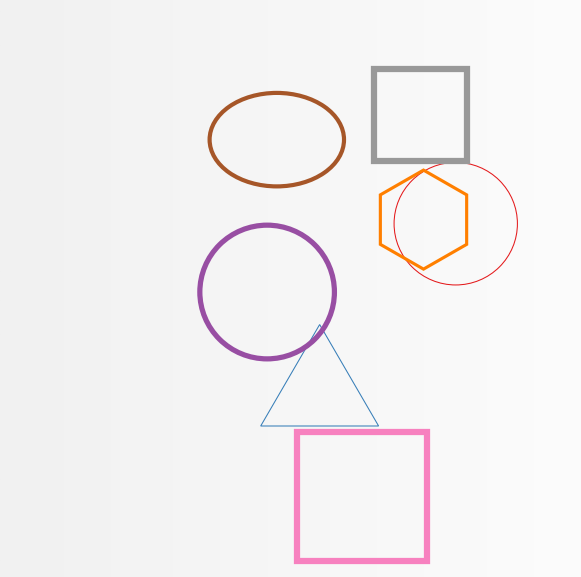[{"shape": "circle", "thickness": 0.5, "radius": 0.53, "center": [0.784, 0.612]}, {"shape": "triangle", "thickness": 0.5, "radius": 0.59, "center": [0.55, 0.32]}, {"shape": "circle", "thickness": 2.5, "radius": 0.58, "center": [0.46, 0.493]}, {"shape": "hexagon", "thickness": 1.5, "radius": 0.43, "center": [0.729, 0.619]}, {"shape": "oval", "thickness": 2, "radius": 0.58, "center": [0.476, 0.757]}, {"shape": "square", "thickness": 3, "radius": 0.56, "center": [0.622, 0.139]}, {"shape": "square", "thickness": 3, "radius": 0.4, "center": [0.724, 0.8]}]